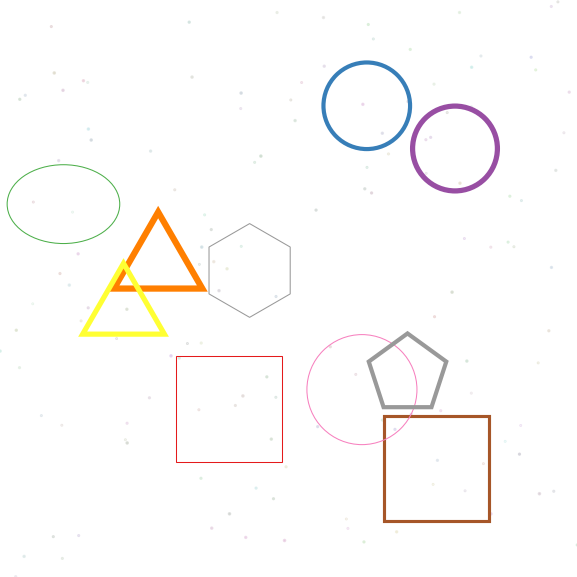[{"shape": "square", "thickness": 0.5, "radius": 0.46, "center": [0.396, 0.291]}, {"shape": "circle", "thickness": 2, "radius": 0.37, "center": [0.635, 0.816]}, {"shape": "oval", "thickness": 0.5, "radius": 0.49, "center": [0.11, 0.646]}, {"shape": "circle", "thickness": 2.5, "radius": 0.37, "center": [0.788, 0.742]}, {"shape": "triangle", "thickness": 3, "radius": 0.44, "center": [0.274, 0.544]}, {"shape": "triangle", "thickness": 2.5, "radius": 0.41, "center": [0.214, 0.461]}, {"shape": "square", "thickness": 1.5, "radius": 0.45, "center": [0.755, 0.189]}, {"shape": "circle", "thickness": 0.5, "radius": 0.48, "center": [0.627, 0.324]}, {"shape": "hexagon", "thickness": 0.5, "radius": 0.41, "center": [0.432, 0.531]}, {"shape": "pentagon", "thickness": 2, "radius": 0.35, "center": [0.706, 0.351]}]